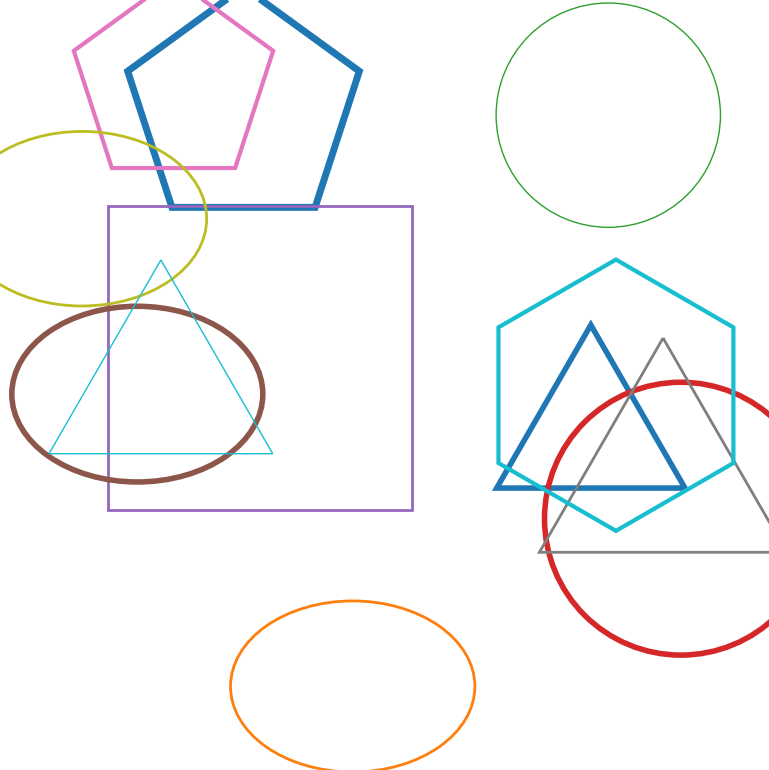[{"shape": "triangle", "thickness": 2, "radius": 0.71, "center": [0.767, 0.437]}, {"shape": "pentagon", "thickness": 2.5, "radius": 0.79, "center": [0.316, 0.859]}, {"shape": "oval", "thickness": 1, "radius": 0.79, "center": [0.458, 0.109]}, {"shape": "circle", "thickness": 0.5, "radius": 0.73, "center": [0.79, 0.85]}, {"shape": "circle", "thickness": 2, "radius": 0.89, "center": [0.884, 0.326]}, {"shape": "square", "thickness": 1, "radius": 0.99, "center": [0.338, 0.535]}, {"shape": "oval", "thickness": 2, "radius": 0.81, "center": [0.178, 0.488]}, {"shape": "pentagon", "thickness": 1.5, "radius": 0.68, "center": [0.225, 0.892]}, {"shape": "triangle", "thickness": 1, "radius": 0.93, "center": [0.861, 0.375]}, {"shape": "oval", "thickness": 1, "radius": 0.81, "center": [0.106, 0.716]}, {"shape": "triangle", "thickness": 0.5, "radius": 0.84, "center": [0.209, 0.495]}, {"shape": "hexagon", "thickness": 1.5, "radius": 0.88, "center": [0.8, 0.487]}]